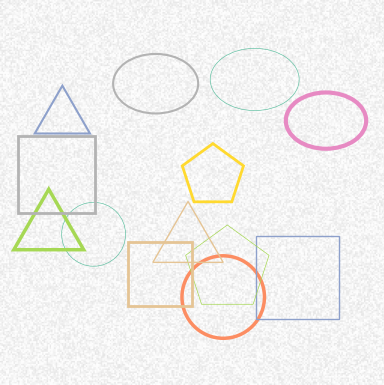[{"shape": "oval", "thickness": 0.5, "radius": 0.58, "center": [0.662, 0.794]}, {"shape": "circle", "thickness": 0.5, "radius": 0.42, "center": [0.243, 0.392]}, {"shape": "circle", "thickness": 2.5, "radius": 0.54, "center": [0.58, 0.228]}, {"shape": "triangle", "thickness": 1.5, "radius": 0.41, "center": [0.162, 0.695]}, {"shape": "square", "thickness": 1, "radius": 0.54, "center": [0.774, 0.278]}, {"shape": "oval", "thickness": 3, "radius": 0.52, "center": [0.847, 0.687]}, {"shape": "pentagon", "thickness": 0.5, "radius": 0.57, "center": [0.59, 0.302]}, {"shape": "triangle", "thickness": 2.5, "radius": 0.52, "center": [0.127, 0.404]}, {"shape": "pentagon", "thickness": 2, "radius": 0.42, "center": [0.553, 0.543]}, {"shape": "square", "thickness": 2, "radius": 0.42, "center": [0.415, 0.289]}, {"shape": "triangle", "thickness": 1, "radius": 0.53, "center": [0.488, 0.371]}, {"shape": "square", "thickness": 2, "radius": 0.5, "center": [0.147, 0.546]}, {"shape": "oval", "thickness": 1.5, "radius": 0.55, "center": [0.404, 0.783]}]